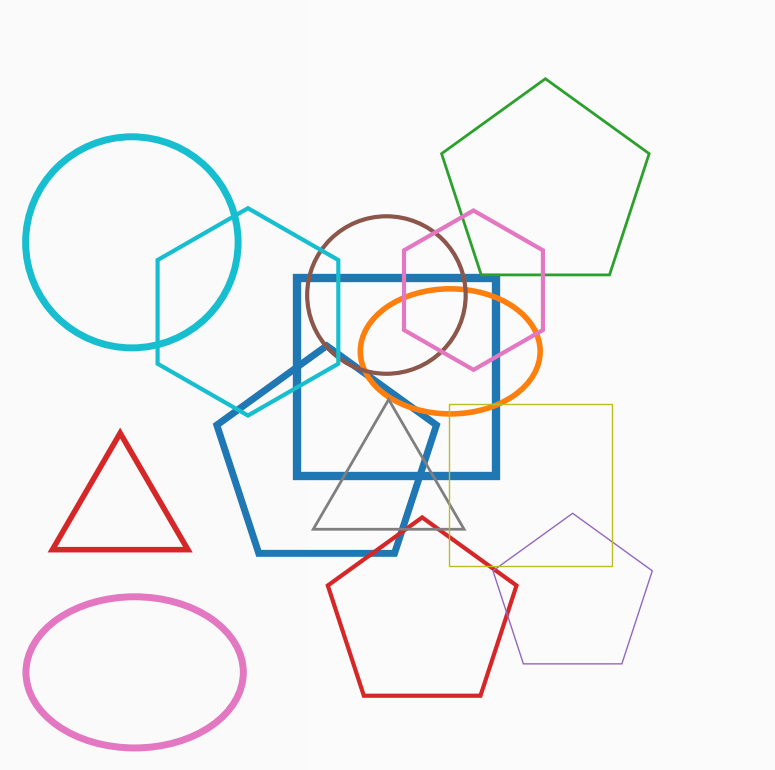[{"shape": "square", "thickness": 3, "radius": 0.64, "center": [0.512, 0.51]}, {"shape": "pentagon", "thickness": 2.5, "radius": 0.75, "center": [0.421, 0.402]}, {"shape": "oval", "thickness": 2, "radius": 0.58, "center": [0.581, 0.544]}, {"shape": "pentagon", "thickness": 1, "radius": 0.7, "center": [0.704, 0.757]}, {"shape": "triangle", "thickness": 2, "radius": 0.5, "center": [0.155, 0.337]}, {"shape": "pentagon", "thickness": 1.5, "radius": 0.64, "center": [0.545, 0.2]}, {"shape": "pentagon", "thickness": 0.5, "radius": 0.54, "center": [0.739, 0.225]}, {"shape": "circle", "thickness": 1.5, "radius": 0.51, "center": [0.499, 0.617]}, {"shape": "oval", "thickness": 2.5, "radius": 0.7, "center": [0.174, 0.127]}, {"shape": "hexagon", "thickness": 1.5, "radius": 0.52, "center": [0.611, 0.623]}, {"shape": "triangle", "thickness": 1, "radius": 0.56, "center": [0.502, 0.369]}, {"shape": "square", "thickness": 0.5, "radius": 0.52, "center": [0.685, 0.37]}, {"shape": "circle", "thickness": 2.5, "radius": 0.69, "center": [0.17, 0.685]}, {"shape": "hexagon", "thickness": 1.5, "radius": 0.67, "center": [0.32, 0.595]}]